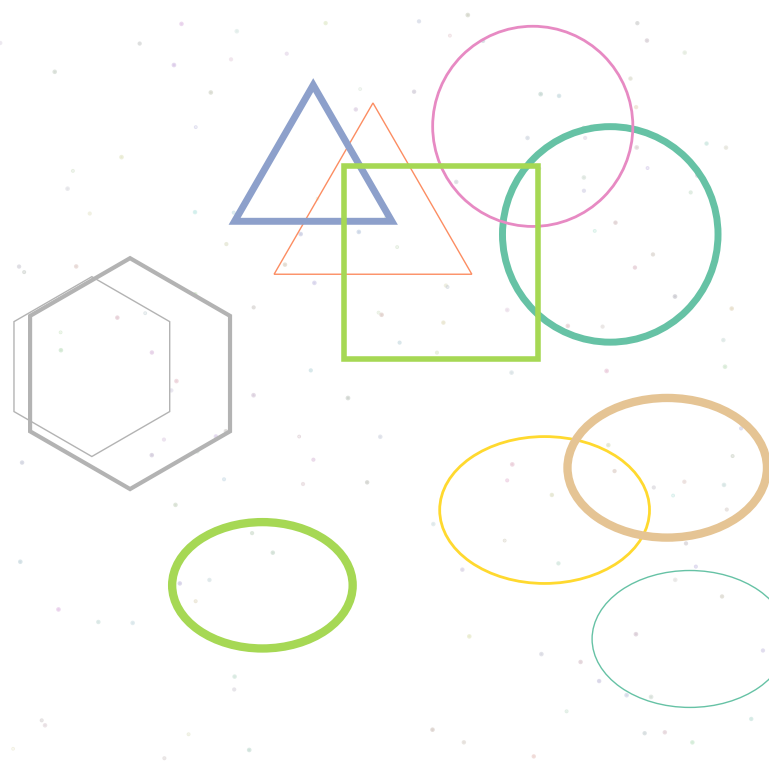[{"shape": "circle", "thickness": 2.5, "radius": 0.7, "center": [0.793, 0.696]}, {"shape": "oval", "thickness": 0.5, "radius": 0.64, "center": [0.896, 0.17]}, {"shape": "triangle", "thickness": 0.5, "radius": 0.74, "center": [0.484, 0.718]}, {"shape": "triangle", "thickness": 2.5, "radius": 0.59, "center": [0.407, 0.772]}, {"shape": "circle", "thickness": 1, "radius": 0.65, "center": [0.692, 0.836]}, {"shape": "oval", "thickness": 3, "radius": 0.59, "center": [0.341, 0.24]}, {"shape": "square", "thickness": 2, "radius": 0.63, "center": [0.573, 0.659]}, {"shape": "oval", "thickness": 1, "radius": 0.68, "center": [0.707, 0.338]}, {"shape": "oval", "thickness": 3, "radius": 0.65, "center": [0.867, 0.392]}, {"shape": "hexagon", "thickness": 0.5, "radius": 0.58, "center": [0.119, 0.524]}, {"shape": "hexagon", "thickness": 1.5, "radius": 0.75, "center": [0.169, 0.515]}]